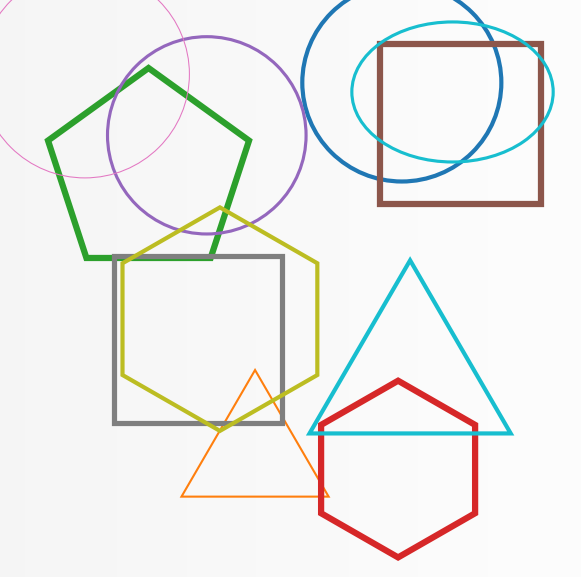[{"shape": "circle", "thickness": 2, "radius": 0.86, "center": [0.691, 0.856]}, {"shape": "triangle", "thickness": 1, "radius": 0.73, "center": [0.439, 0.212]}, {"shape": "pentagon", "thickness": 3, "radius": 0.91, "center": [0.256, 0.7]}, {"shape": "hexagon", "thickness": 3, "radius": 0.76, "center": [0.685, 0.187]}, {"shape": "circle", "thickness": 1.5, "radius": 0.85, "center": [0.356, 0.765]}, {"shape": "square", "thickness": 3, "radius": 0.69, "center": [0.793, 0.785]}, {"shape": "circle", "thickness": 0.5, "radius": 0.9, "center": [0.146, 0.871]}, {"shape": "square", "thickness": 2.5, "radius": 0.72, "center": [0.341, 0.411]}, {"shape": "hexagon", "thickness": 2, "radius": 0.97, "center": [0.378, 0.447]}, {"shape": "oval", "thickness": 1.5, "radius": 0.87, "center": [0.779, 0.84]}, {"shape": "triangle", "thickness": 2, "radius": 1.0, "center": [0.706, 0.349]}]